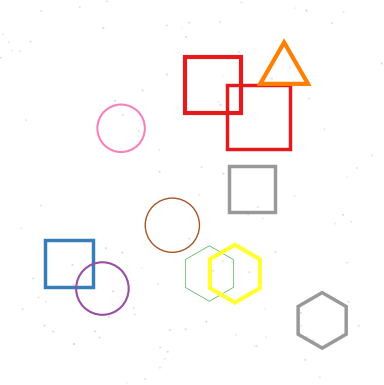[{"shape": "square", "thickness": 3, "radius": 0.36, "center": [0.552, 0.78]}, {"shape": "square", "thickness": 2.5, "radius": 0.41, "center": [0.671, 0.697]}, {"shape": "square", "thickness": 2.5, "radius": 0.31, "center": [0.179, 0.316]}, {"shape": "hexagon", "thickness": 0.5, "radius": 0.36, "center": [0.544, 0.29]}, {"shape": "circle", "thickness": 1.5, "radius": 0.34, "center": [0.266, 0.251]}, {"shape": "triangle", "thickness": 3, "radius": 0.36, "center": [0.738, 0.818]}, {"shape": "hexagon", "thickness": 3, "radius": 0.38, "center": [0.61, 0.289]}, {"shape": "circle", "thickness": 1, "radius": 0.35, "center": [0.448, 0.415]}, {"shape": "circle", "thickness": 1.5, "radius": 0.31, "center": [0.315, 0.667]}, {"shape": "square", "thickness": 2.5, "radius": 0.3, "center": [0.654, 0.508]}, {"shape": "hexagon", "thickness": 2.5, "radius": 0.36, "center": [0.837, 0.168]}]